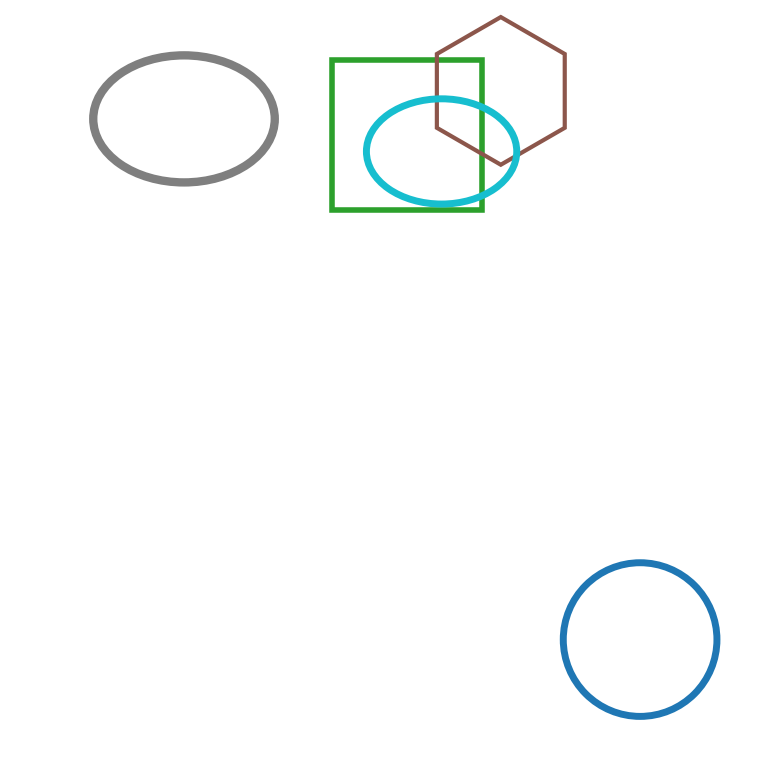[{"shape": "circle", "thickness": 2.5, "radius": 0.5, "center": [0.831, 0.169]}, {"shape": "square", "thickness": 2, "radius": 0.49, "center": [0.528, 0.824]}, {"shape": "hexagon", "thickness": 1.5, "radius": 0.48, "center": [0.65, 0.882]}, {"shape": "oval", "thickness": 3, "radius": 0.59, "center": [0.239, 0.846]}, {"shape": "oval", "thickness": 2.5, "radius": 0.49, "center": [0.573, 0.803]}]